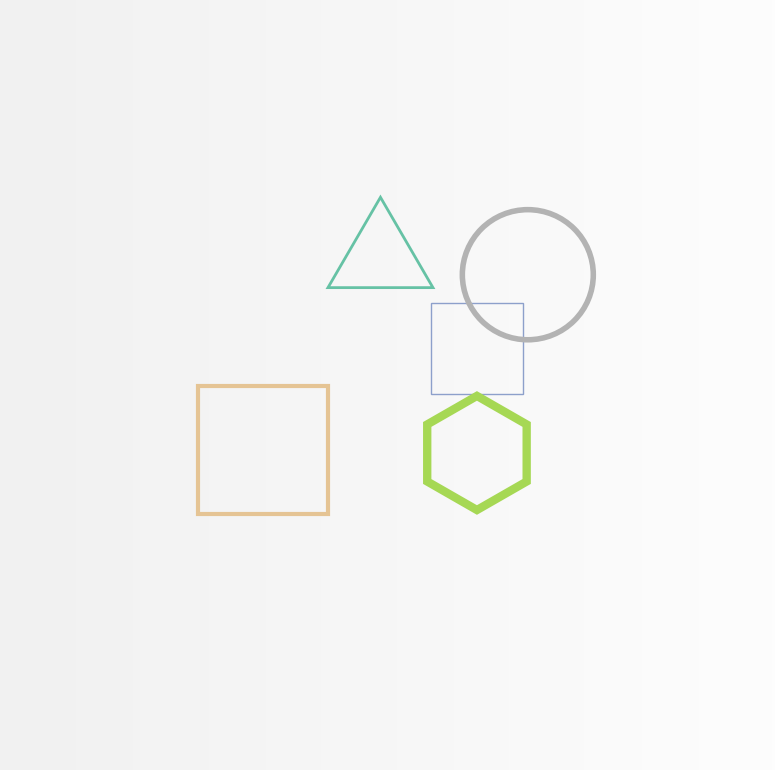[{"shape": "triangle", "thickness": 1, "radius": 0.39, "center": [0.491, 0.666]}, {"shape": "square", "thickness": 0.5, "radius": 0.3, "center": [0.616, 0.547]}, {"shape": "hexagon", "thickness": 3, "radius": 0.37, "center": [0.615, 0.412]}, {"shape": "square", "thickness": 1.5, "radius": 0.42, "center": [0.339, 0.416]}, {"shape": "circle", "thickness": 2, "radius": 0.42, "center": [0.681, 0.643]}]